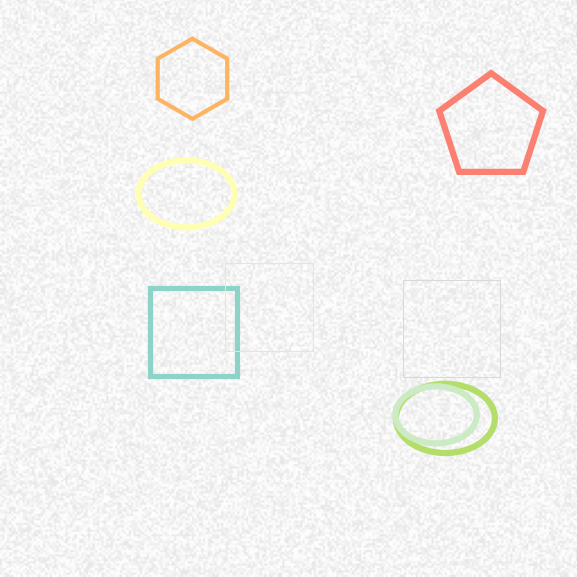[{"shape": "square", "thickness": 2.5, "radius": 0.38, "center": [0.335, 0.425]}, {"shape": "oval", "thickness": 3, "radius": 0.42, "center": [0.323, 0.663]}, {"shape": "pentagon", "thickness": 3, "radius": 0.47, "center": [0.851, 0.778]}, {"shape": "hexagon", "thickness": 2, "radius": 0.35, "center": [0.333, 0.863]}, {"shape": "oval", "thickness": 3, "radius": 0.43, "center": [0.771, 0.275]}, {"shape": "square", "thickness": 0.5, "radius": 0.42, "center": [0.782, 0.43]}, {"shape": "oval", "thickness": 3, "radius": 0.35, "center": [0.755, 0.281]}, {"shape": "square", "thickness": 0.5, "radius": 0.38, "center": [0.466, 0.467]}]